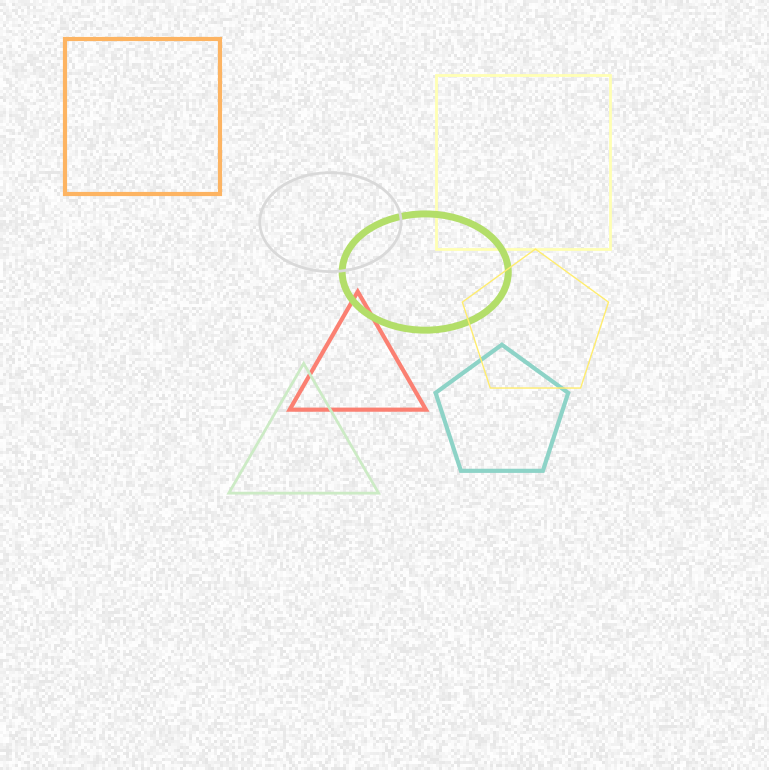[{"shape": "pentagon", "thickness": 1.5, "radius": 0.45, "center": [0.652, 0.462]}, {"shape": "square", "thickness": 1, "radius": 0.57, "center": [0.679, 0.789]}, {"shape": "triangle", "thickness": 1.5, "radius": 0.51, "center": [0.465, 0.519]}, {"shape": "square", "thickness": 1.5, "radius": 0.5, "center": [0.185, 0.848]}, {"shape": "oval", "thickness": 2.5, "radius": 0.54, "center": [0.552, 0.647]}, {"shape": "oval", "thickness": 1, "radius": 0.46, "center": [0.429, 0.712]}, {"shape": "triangle", "thickness": 1, "radius": 0.56, "center": [0.394, 0.416]}, {"shape": "pentagon", "thickness": 0.5, "radius": 0.5, "center": [0.695, 0.577]}]